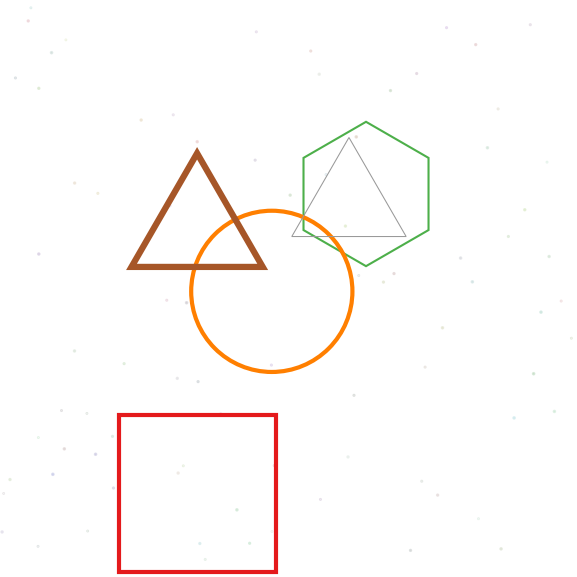[{"shape": "square", "thickness": 2, "radius": 0.68, "center": [0.341, 0.145]}, {"shape": "hexagon", "thickness": 1, "radius": 0.62, "center": [0.634, 0.663]}, {"shape": "circle", "thickness": 2, "radius": 0.7, "center": [0.471, 0.495]}, {"shape": "triangle", "thickness": 3, "radius": 0.66, "center": [0.341, 0.603]}, {"shape": "triangle", "thickness": 0.5, "radius": 0.57, "center": [0.604, 0.647]}]